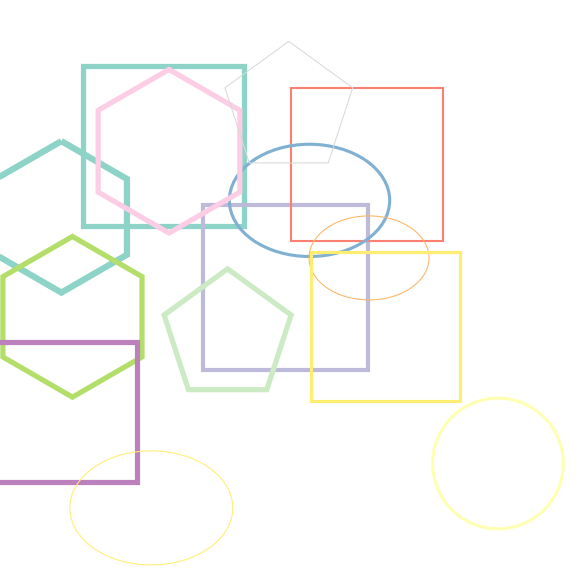[{"shape": "square", "thickness": 2.5, "radius": 0.7, "center": [0.283, 0.746]}, {"shape": "hexagon", "thickness": 3, "radius": 0.66, "center": [0.106, 0.624]}, {"shape": "circle", "thickness": 1.5, "radius": 0.57, "center": [0.862, 0.197]}, {"shape": "square", "thickness": 2, "radius": 0.71, "center": [0.494, 0.501]}, {"shape": "square", "thickness": 1, "radius": 0.66, "center": [0.636, 0.715]}, {"shape": "oval", "thickness": 1.5, "radius": 0.69, "center": [0.536, 0.652]}, {"shape": "oval", "thickness": 0.5, "radius": 0.52, "center": [0.639, 0.553]}, {"shape": "hexagon", "thickness": 2.5, "radius": 0.7, "center": [0.125, 0.451]}, {"shape": "hexagon", "thickness": 2.5, "radius": 0.71, "center": [0.293, 0.737]}, {"shape": "pentagon", "thickness": 0.5, "radius": 0.58, "center": [0.5, 0.811]}, {"shape": "square", "thickness": 2.5, "radius": 0.61, "center": [0.115, 0.286]}, {"shape": "pentagon", "thickness": 2.5, "radius": 0.58, "center": [0.394, 0.418]}, {"shape": "square", "thickness": 1.5, "radius": 0.65, "center": [0.667, 0.434]}, {"shape": "oval", "thickness": 0.5, "radius": 0.71, "center": [0.262, 0.12]}]